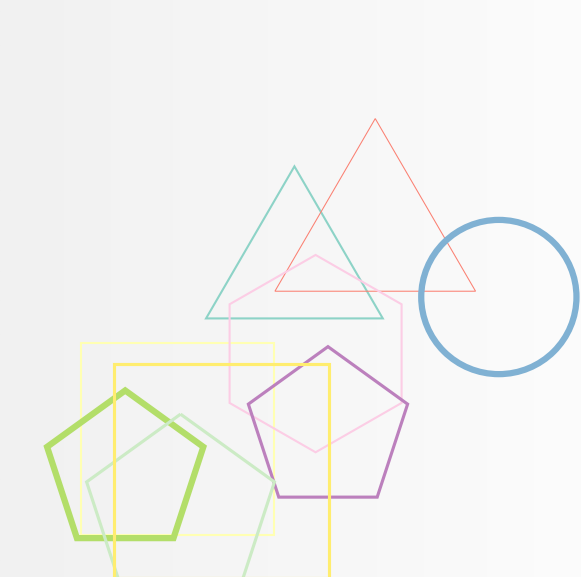[{"shape": "triangle", "thickness": 1, "radius": 0.88, "center": [0.507, 0.536]}, {"shape": "square", "thickness": 1, "radius": 0.83, "center": [0.305, 0.239]}, {"shape": "triangle", "thickness": 0.5, "radius": 1.0, "center": [0.646, 0.595]}, {"shape": "circle", "thickness": 3, "radius": 0.67, "center": [0.858, 0.485]}, {"shape": "pentagon", "thickness": 3, "radius": 0.71, "center": [0.215, 0.182]}, {"shape": "hexagon", "thickness": 1, "radius": 0.85, "center": [0.543, 0.387]}, {"shape": "pentagon", "thickness": 1.5, "radius": 0.72, "center": [0.564, 0.255]}, {"shape": "pentagon", "thickness": 1.5, "radius": 0.85, "center": [0.311, 0.112]}, {"shape": "square", "thickness": 1.5, "radius": 0.93, "center": [0.381, 0.184]}]